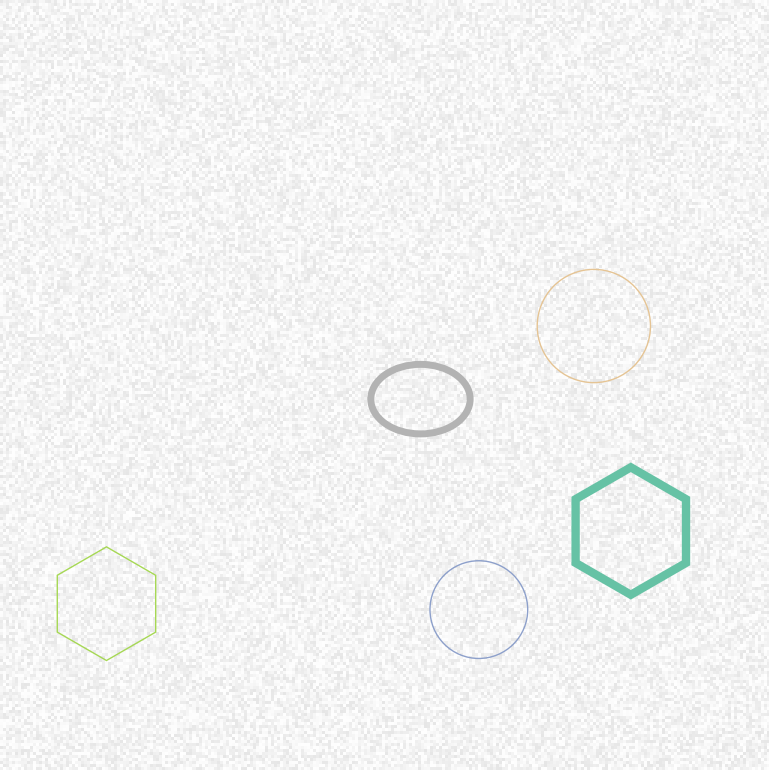[{"shape": "hexagon", "thickness": 3, "radius": 0.41, "center": [0.819, 0.31]}, {"shape": "circle", "thickness": 0.5, "radius": 0.32, "center": [0.622, 0.208]}, {"shape": "hexagon", "thickness": 0.5, "radius": 0.37, "center": [0.138, 0.216]}, {"shape": "circle", "thickness": 0.5, "radius": 0.37, "center": [0.771, 0.577]}, {"shape": "oval", "thickness": 2.5, "radius": 0.32, "center": [0.546, 0.482]}]